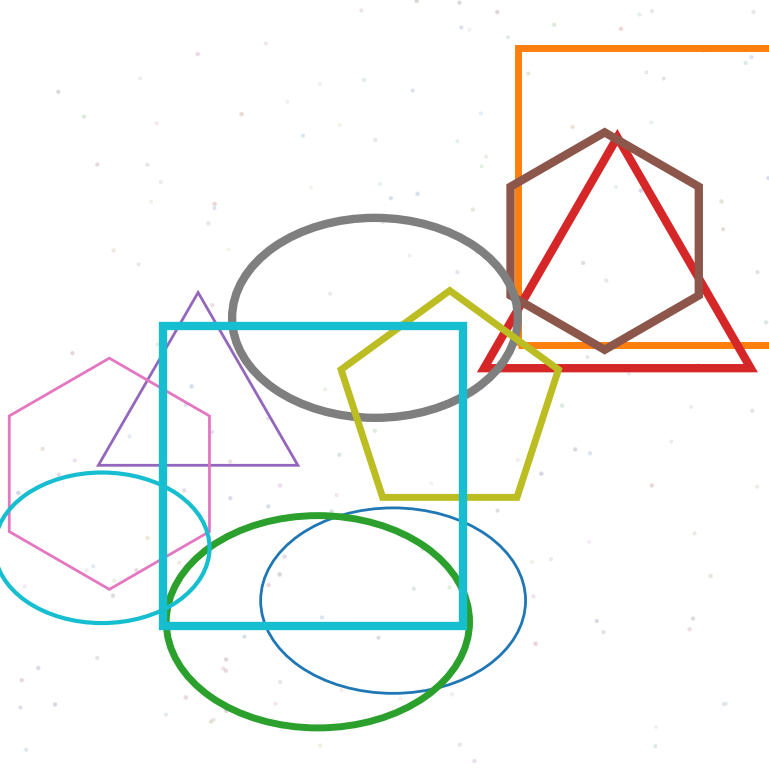[{"shape": "oval", "thickness": 1, "radius": 0.86, "center": [0.511, 0.22]}, {"shape": "square", "thickness": 2.5, "radius": 0.97, "center": [0.866, 0.745]}, {"shape": "oval", "thickness": 2.5, "radius": 0.98, "center": [0.413, 0.193]}, {"shape": "triangle", "thickness": 3, "radius": 1.0, "center": [0.802, 0.622]}, {"shape": "triangle", "thickness": 1, "radius": 0.75, "center": [0.257, 0.471]}, {"shape": "hexagon", "thickness": 3, "radius": 0.71, "center": [0.785, 0.687]}, {"shape": "hexagon", "thickness": 1, "radius": 0.75, "center": [0.142, 0.385]}, {"shape": "oval", "thickness": 3, "radius": 0.93, "center": [0.487, 0.587]}, {"shape": "pentagon", "thickness": 2.5, "radius": 0.74, "center": [0.584, 0.474]}, {"shape": "square", "thickness": 3, "radius": 0.97, "center": [0.406, 0.382]}, {"shape": "oval", "thickness": 1.5, "radius": 0.7, "center": [0.132, 0.289]}]